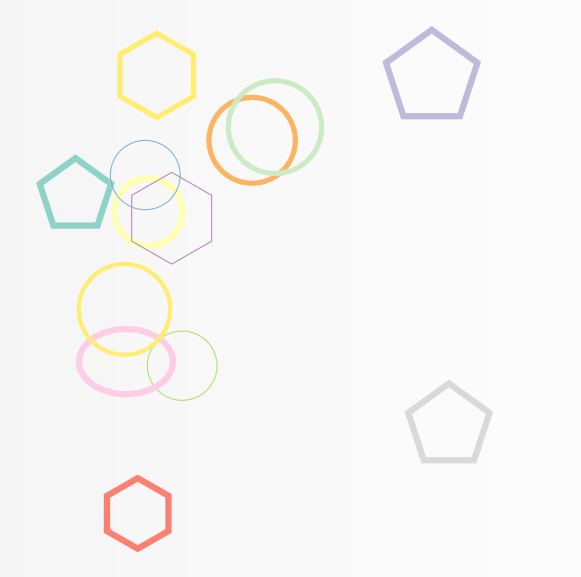[{"shape": "pentagon", "thickness": 3, "radius": 0.32, "center": [0.13, 0.661]}, {"shape": "circle", "thickness": 3, "radius": 0.29, "center": [0.255, 0.632]}, {"shape": "pentagon", "thickness": 3, "radius": 0.41, "center": [0.743, 0.865]}, {"shape": "hexagon", "thickness": 3, "radius": 0.31, "center": [0.237, 0.11]}, {"shape": "circle", "thickness": 0.5, "radius": 0.3, "center": [0.25, 0.696]}, {"shape": "circle", "thickness": 2.5, "radius": 0.37, "center": [0.434, 0.756]}, {"shape": "circle", "thickness": 0.5, "radius": 0.3, "center": [0.313, 0.366]}, {"shape": "oval", "thickness": 3, "radius": 0.4, "center": [0.217, 0.373]}, {"shape": "pentagon", "thickness": 3, "radius": 0.37, "center": [0.772, 0.262]}, {"shape": "hexagon", "thickness": 0.5, "radius": 0.4, "center": [0.295, 0.621]}, {"shape": "circle", "thickness": 2.5, "radius": 0.4, "center": [0.473, 0.779]}, {"shape": "circle", "thickness": 2, "radius": 0.39, "center": [0.214, 0.463]}, {"shape": "hexagon", "thickness": 2.5, "radius": 0.36, "center": [0.27, 0.869]}]